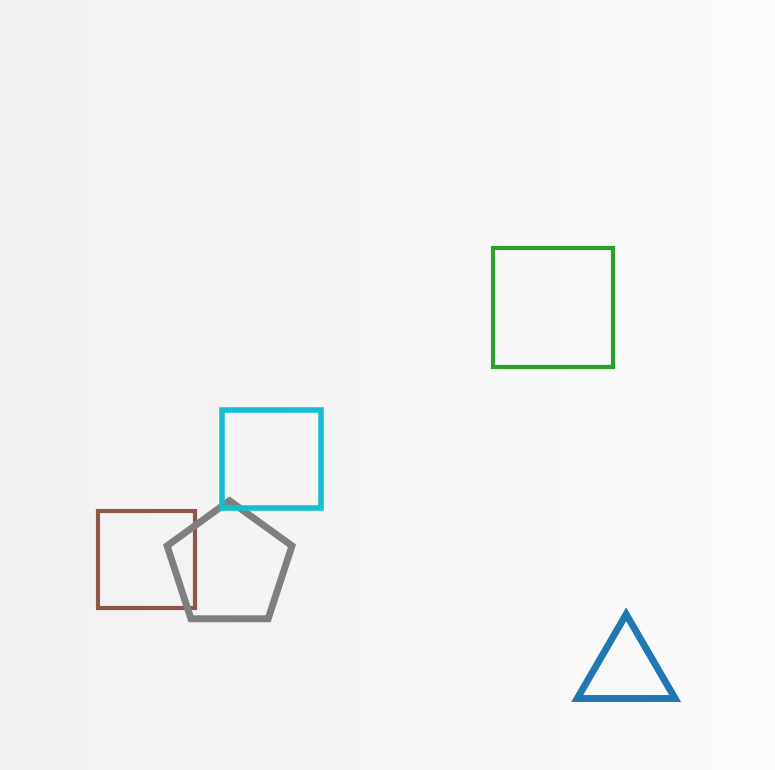[{"shape": "triangle", "thickness": 2.5, "radius": 0.36, "center": [0.808, 0.129]}, {"shape": "square", "thickness": 1.5, "radius": 0.39, "center": [0.714, 0.601]}, {"shape": "square", "thickness": 1.5, "radius": 0.31, "center": [0.189, 0.274]}, {"shape": "pentagon", "thickness": 2.5, "radius": 0.42, "center": [0.296, 0.265]}, {"shape": "square", "thickness": 2, "radius": 0.32, "center": [0.35, 0.404]}]